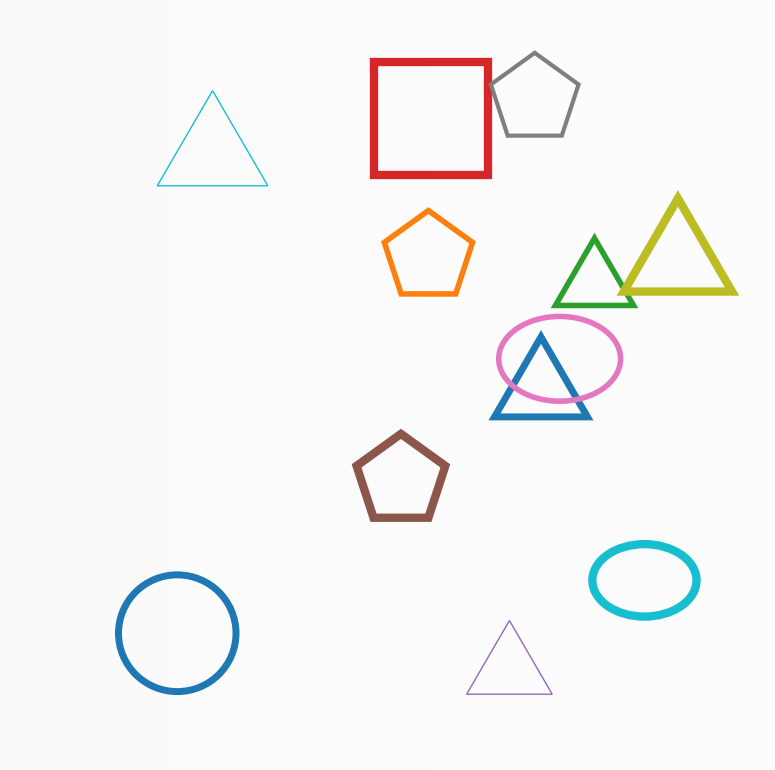[{"shape": "triangle", "thickness": 2.5, "radius": 0.35, "center": [0.698, 0.493]}, {"shape": "circle", "thickness": 2.5, "radius": 0.38, "center": [0.229, 0.178]}, {"shape": "pentagon", "thickness": 2, "radius": 0.3, "center": [0.553, 0.667]}, {"shape": "triangle", "thickness": 2, "radius": 0.29, "center": [0.767, 0.632]}, {"shape": "square", "thickness": 3, "radius": 0.37, "center": [0.556, 0.846]}, {"shape": "triangle", "thickness": 0.5, "radius": 0.32, "center": [0.657, 0.13]}, {"shape": "pentagon", "thickness": 3, "radius": 0.3, "center": [0.517, 0.376]}, {"shape": "oval", "thickness": 2, "radius": 0.39, "center": [0.722, 0.534]}, {"shape": "pentagon", "thickness": 1.5, "radius": 0.3, "center": [0.69, 0.872]}, {"shape": "triangle", "thickness": 3, "radius": 0.4, "center": [0.875, 0.662]}, {"shape": "oval", "thickness": 3, "radius": 0.34, "center": [0.832, 0.246]}, {"shape": "triangle", "thickness": 0.5, "radius": 0.41, "center": [0.274, 0.8]}]